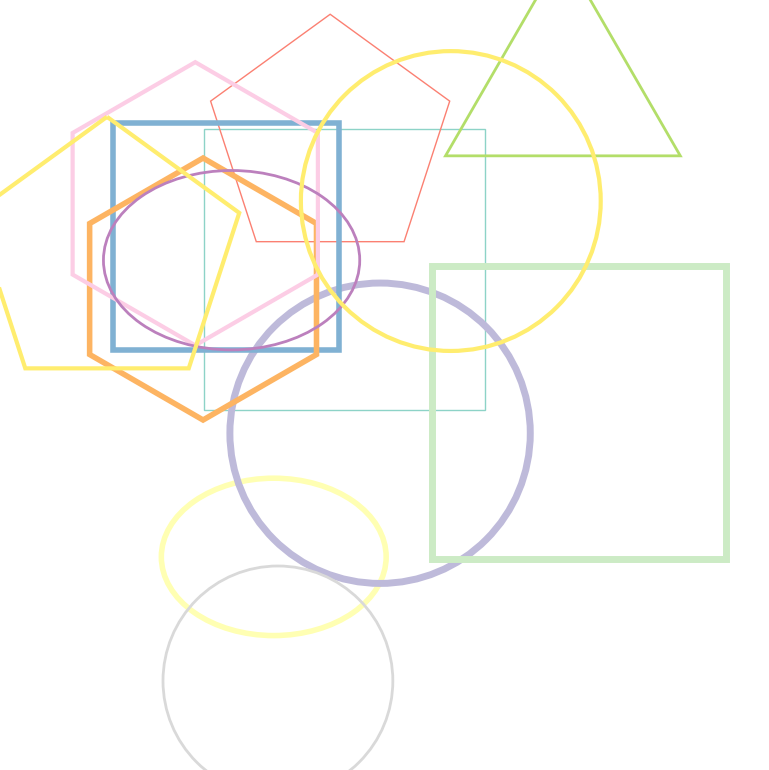[{"shape": "square", "thickness": 0.5, "radius": 0.91, "center": [0.447, 0.65]}, {"shape": "oval", "thickness": 2, "radius": 0.73, "center": [0.356, 0.277]}, {"shape": "circle", "thickness": 2.5, "radius": 0.98, "center": [0.494, 0.437]}, {"shape": "pentagon", "thickness": 0.5, "radius": 0.82, "center": [0.429, 0.818]}, {"shape": "square", "thickness": 2, "radius": 0.74, "center": [0.294, 0.693]}, {"shape": "hexagon", "thickness": 2, "radius": 0.85, "center": [0.264, 0.625]}, {"shape": "triangle", "thickness": 1, "radius": 0.88, "center": [0.731, 0.886]}, {"shape": "hexagon", "thickness": 1.5, "radius": 0.92, "center": [0.254, 0.735]}, {"shape": "circle", "thickness": 1, "radius": 0.75, "center": [0.361, 0.116]}, {"shape": "oval", "thickness": 1, "radius": 0.83, "center": [0.301, 0.662]}, {"shape": "square", "thickness": 2.5, "radius": 0.95, "center": [0.752, 0.464]}, {"shape": "pentagon", "thickness": 1.5, "radius": 0.9, "center": [0.139, 0.668]}, {"shape": "circle", "thickness": 1.5, "radius": 0.97, "center": [0.585, 0.739]}]